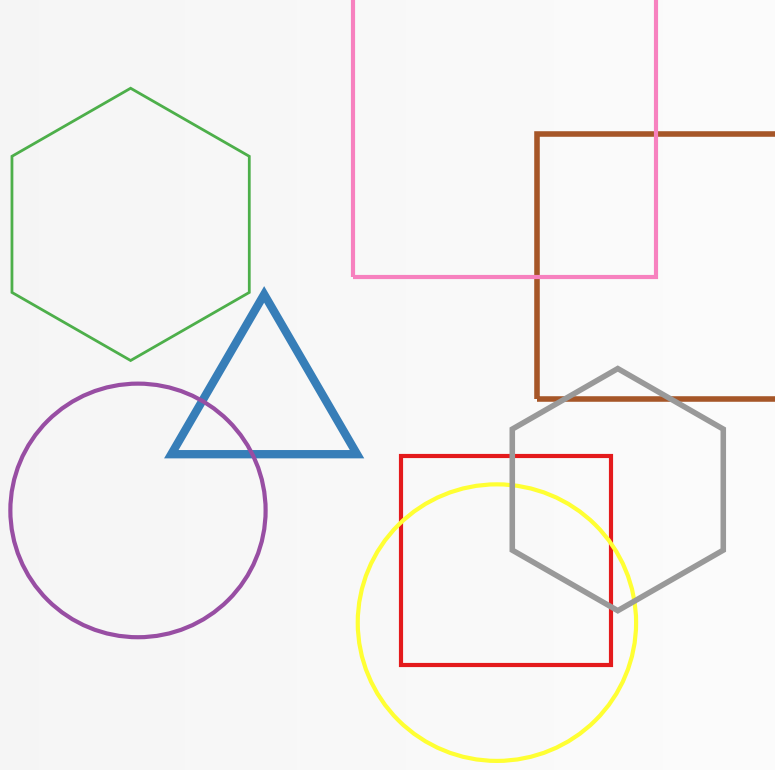[{"shape": "square", "thickness": 1.5, "radius": 0.68, "center": [0.653, 0.272]}, {"shape": "triangle", "thickness": 3, "radius": 0.69, "center": [0.341, 0.479]}, {"shape": "hexagon", "thickness": 1, "radius": 0.88, "center": [0.169, 0.709]}, {"shape": "circle", "thickness": 1.5, "radius": 0.82, "center": [0.178, 0.337]}, {"shape": "circle", "thickness": 1.5, "radius": 0.9, "center": [0.641, 0.191]}, {"shape": "square", "thickness": 2, "radius": 0.86, "center": [0.865, 0.654]}, {"shape": "square", "thickness": 1.5, "radius": 0.98, "center": [0.651, 0.836]}, {"shape": "hexagon", "thickness": 2, "radius": 0.79, "center": [0.797, 0.364]}]